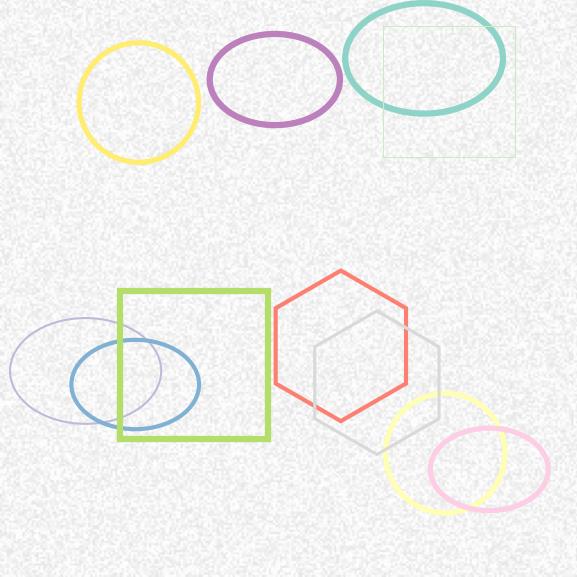[{"shape": "oval", "thickness": 3, "radius": 0.68, "center": [0.734, 0.898]}, {"shape": "circle", "thickness": 2.5, "radius": 0.52, "center": [0.771, 0.214]}, {"shape": "oval", "thickness": 1, "radius": 0.65, "center": [0.148, 0.357]}, {"shape": "hexagon", "thickness": 2, "radius": 0.65, "center": [0.59, 0.4]}, {"shape": "oval", "thickness": 2, "radius": 0.55, "center": [0.234, 0.333]}, {"shape": "square", "thickness": 3, "radius": 0.64, "center": [0.336, 0.367]}, {"shape": "oval", "thickness": 2.5, "radius": 0.51, "center": [0.847, 0.186]}, {"shape": "hexagon", "thickness": 1.5, "radius": 0.62, "center": [0.653, 0.336]}, {"shape": "oval", "thickness": 3, "radius": 0.56, "center": [0.476, 0.861]}, {"shape": "square", "thickness": 0.5, "radius": 0.57, "center": [0.778, 0.84]}, {"shape": "circle", "thickness": 2.5, "radius": 0.52, "center": [0.24, 0.822]}]